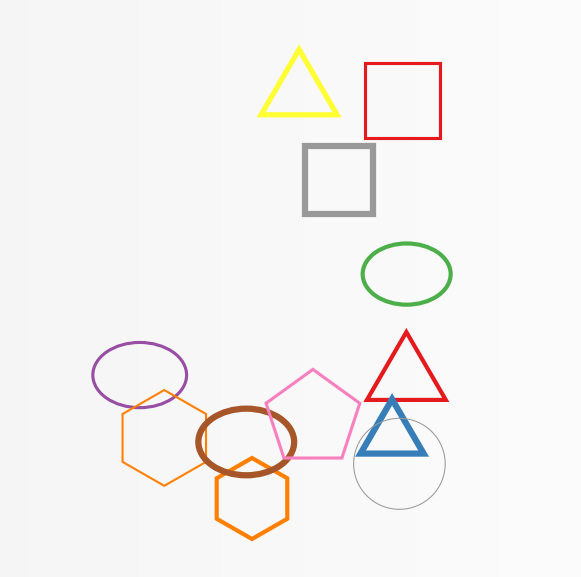[{"shape": "square", "thickness": 1.5, "radius": 0.32, "center": [0.692, 0.825]}, {"shape": "triangle", "thickness": 2, "radius": 0.39, "center": [0.699, 0.346]}, {"shape": "triangle", "thickness": 3, "radius": 0.31, "center": [0.675, 0.245]}, {"shape": "oval", "thickness": 2, "radius": 0.38, "center": [0.7, 0.525]}, {"shape": "oval", "thickness": 1.5, "radius": 0.4, "center": [0.24, 0.35]}, {"shape": "hexagon", "thickness": 1, "radius": 0.41, "center": [0.283, 0.241]}, {"shape": "hexagon", "thickness": 2, "radius": 0.35, "center": [0.434, 0.136]}, {"shape": "triangle", "thickness": 2.5, "radius": 0.38, "center": [0.515, 0.838]}, {"shape": "oval", "thickness": 3, "radius": 0.41, "center": [0.424, 0.234]}, {"shape": "pentagon", "thickness": 1.5, "radius": 0.42, "center": [0.538, 0.275]}, {"shape": "circle", "thickness": 0.5, "radius": 0.39, "center": [0.687, 0.196]}, {"shape": "square", "thickness": 3, "radius": 0.29, "center": [0.582, 0.687]}]